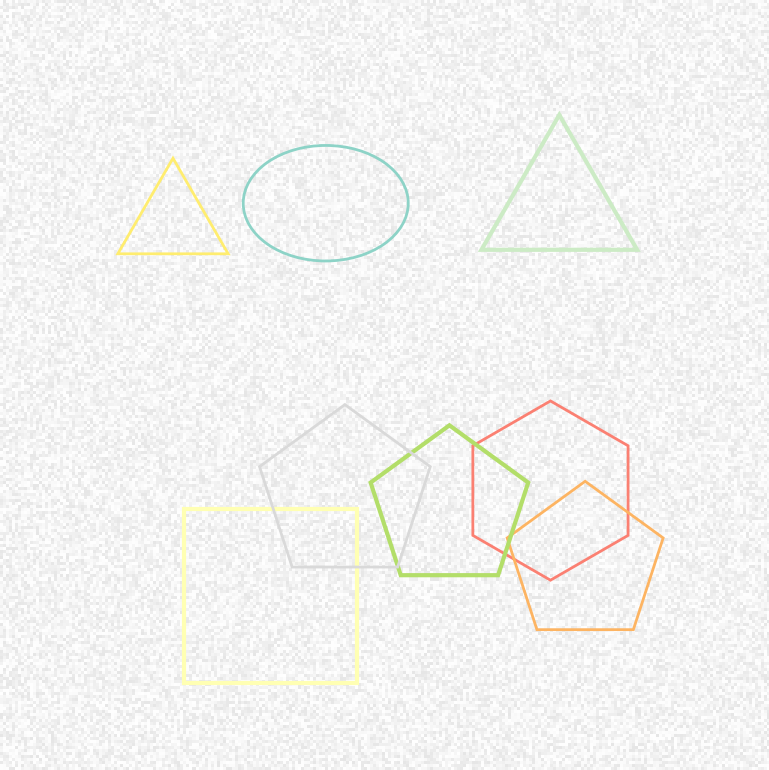[{"shape": "oval", "thickness": 1, "radius": 0.54, "center": [0.423, 0.736]}, {"shape": "square", "thickness": 1.5, "radius": 0.56, "center": [0.351, 0.226]}, {"shape": "hexagon", "thickness": 1, "radius": 0.58, "center": [0.715, 0.363]}, {"shape": "pentagon", "thickness": 1, "radius": 0.53, "center": [0.76, 0.268]}, {"shape": "pentagon", "thickness": 1.5, "radius": 0.54, "center": [0.584, 0.34]}, {"shape": "pentagon", "thickness": 1, "radius": 0.58, "center": [0.448, 0.358]}, {"shape": "triangle", "thickness": 1.5, "radius": 0.58, "center": [0.726, 0.734]}, {"shape": "triangle", "thickness": 1, "radius": 0.41, "center": [0.225, 0.712]}]